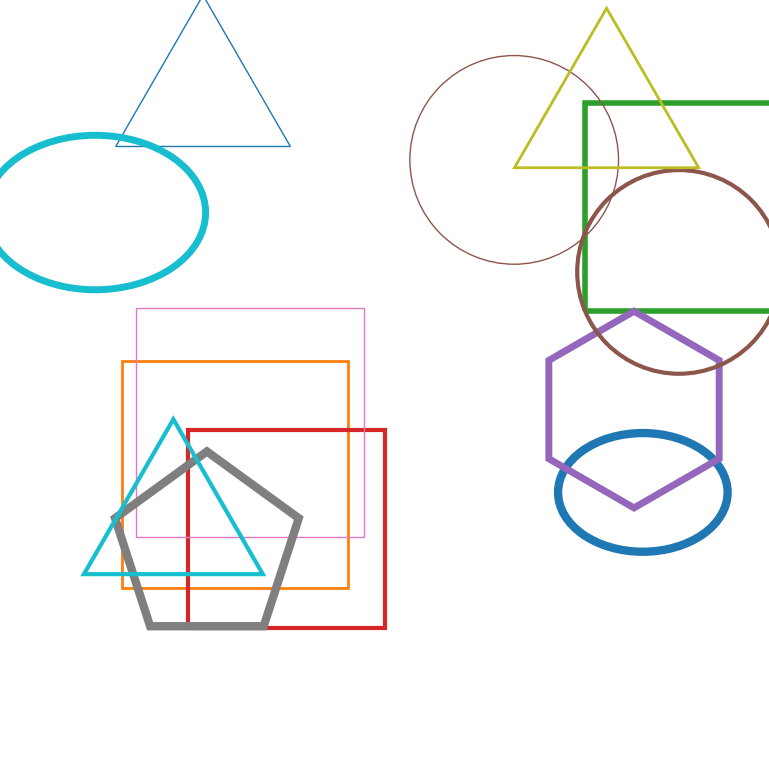[{"shape": "oval", "thickness": 3, "radius": 0.55, "center": [0.835, 0.361]}, {"shape": "triangle", "thickness": 0.5, "radius": 0.65, "center": [0.264, 0.875]}, {"shape": "square", "thickness": 1, "radius": 0.73, "center": [0.305, 0.384]}, {"shape": "square", "thickness": 2, "radius": 0.67, "center": [0.895, 0.731]}, {"shape": "square", "thickness": 1.5, "radius": 0.64, "center": [0.372, 0.313]}, {"shape": "hexagon", "thickness": 2.5, "radius": 0.64, "center": [0.823, 0.468]}, {"shape": "circle", "thickness": 0.5, "radius": 0.68, "center": [0.668, 0.792]}, {"shape": "circle", "thickness": 1.5, "radius": 0.66, "center": [0.882, 0.647]}, {"shape": "square", "thickness": 0.5, "radius": 0.74, "center": [0.325, 0.451]}, {"shape": "pentagon", "thickness": 3, "radius": 0.63, "center": [0.269, 0.288]}, {"shape": "triangle", "thickness": 1, "radius": 0.69, "center": [0.788, 0.851]}, {"shape": "triangle", "thickness": 1.5, "radius": 0.67, "center": [0.225, 0.321]}, {"shape": "oval", "thickness": 2.5, "radius": 0.72, "center": [0.124, 0.724]}]